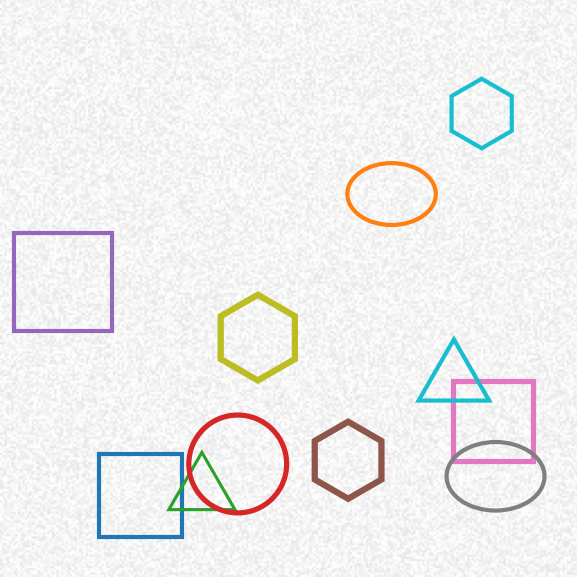[{"shape": "square", "thickness": 2, "radius": 0.36, "center": [0.244, 0.142]}, {"shape": "oval", "thickness": 2, "radius": 0.38, "center": [0.678, 0.663]}, {"shape": "triangle", "thickness": 1.5, "radius": 0.33, "center": [0.35, 0.15]}, {"shape": "circle", "thickness": 2.5, "radius": 0.42, "center": [0.412, 0.196]}, {"shape": "square", "thickness": 2, "radius": 0.42, "center": [0.109, 0.51]}, {"shape": "hexagon", "thickness": 3, "radius": 0.33, "center": [0.603, 0.202]}, {"shape": "square", "thickness": 2.5, "radius": 0.35, "center": [0.854, 0.27]}, {"shape": "oval", "thickness": 2, "radius": 0.42, "center": [0.858, 0.174]}, {"shape": "hexagon", "thickness": 3, "radius": 0.37, "center": [0.446, 0.415]}, {"shape": "triangle", "thickness": 2, "radius": 0.35, "center": [0.786, 0.341]}, {"shape": "hexagon", "thickness": 2, "radius": 0.3, "center": [0.834, 0.803]}]